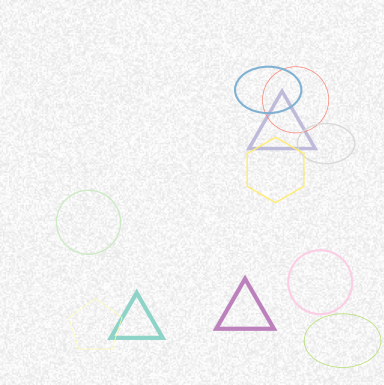[{"shape": "triangle", "thickness": 3, "radius": 0.39, "center": [0.355, 0.161]}, {"shape": "pentagon", "thickness": 0.5, "radius": 0.36, "center": [0.248, 0.152]}, {"shape": "triangle", "thickness": 2.5, "radius": 0.5, "center": [0.733, 0.664]}, {"shape": "circle", "thickness": 0.5, "radius": 0.43, "center": [0.768, 0.741]}, {"shape": "oval", "thickness": 1.5, "radius": 0.43, "center": [0.697, 0.766]}, {"shape": "oval", "thickness": 0.5, "radius": 0.5, "center": [0.89, 0.115]}, {"shape": "circle", "thickness": 1.5, "radius": 0.42, "center": [0.832, 0.267]}, {"shape": "oval", "thickness": 1, "radius": 0.37, "center": [0.847, 0.627]}, {"shape": "triangle", "thickness": 3, "radius": 0.43, "center": [0.636, 0.189]}, {"shape": "circle", "thickness": 1, "radius": 0.42, "center": [0.23, 0.423]}, {"shape": "hexagon", "thickness": 1, "radius": 0.42, "center": [0.716, 0.559]}]